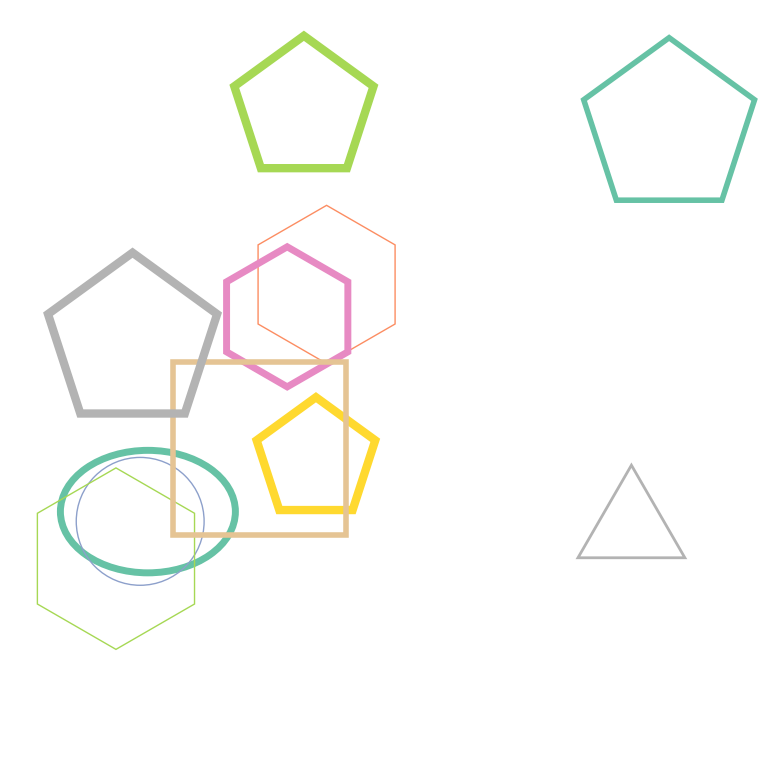[{"shape": "pentagon", "thickness": 2, "radius": 0.58, "center": [0.869, 0.834]}, {"shape": "oval", "thickness": 2.5, "radius": 0.57, "center": [0.192, 0.336]}, {"shape": "hexagon", "thickness": 0.5, "radius": 0.51, "center": [0.424, 0.631]}, {"shape": "circle", "thickness": 0.5, "radius": 0.42, "center": [0.182, 0.323]}, {"shape": "hexagon", "thickness": 2.5, "radius": 0.45, "center": [0.373, 0.589]}, {"shape": "pentagon", "thickness": 3, "radius": 0.48, "center": [0.395, 0.858]}, {"shape": "hexagon", "thickness": 0.5, "radius": 0.59, "center": [0.151, 0.274]}, {"shape": "pentagon", "thickness": 3, "radius": 0.4, "center": [0.41, 0.403]}, {"shape": "square", "thickness": 2, "radius": 0.56, "center": [0.337, 0.417]}, {"shape": "triangle", "thickness": 1, "radius": 0.4, "center": [0.82, 0.316]}, {"shape": "pentagon", "thickness": 3, "radius": 0.58, "center": [0.172, 0.556]}]